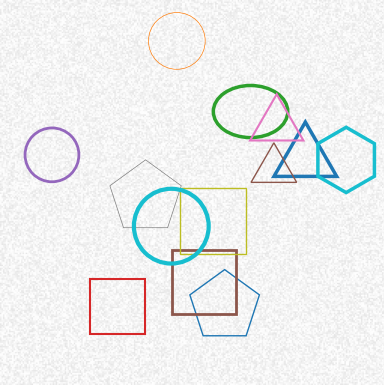[{"shape": "pentagon", "thickness": 1, "radius": 0.47, "center": [0.583, 0.205]}, {"shape": "triangle", "thickness": 2.5, "radius": 0.47, "center": [0.793, 0.589]}, {"shape": "circle", "thickness": 0.5, "radius": 0.37, "center": [0.459, 0.894]}, {"shape": "oval", "thickness": 2.5, "radius": 0.48, "center": [0.651, 0.71]}, {"shape": "square", "thickness": 1.5, "radius": 0.35, "center": [0.305, 0.204]}, {"shape": "circle", "thickness": 2, "radius": 0.35, "center": [0.135, 0.598]}, {"shape": "triangle", "thickness": 1, "radius": 0.34, "center": [0.711, 0.561]}, {"shape": "square", "thickness": 2, "radius": 0.41, "center": [0.53, 0.267]}, {"shape": "triangle", "thickness": 1.5, "radius": 0.4, "center": [0.719, 0.675]}, {"shape": "pentagon", "thickness": 0.5, "radius": 0.49, "center": [0.378, 0.487]}, {"shape": "square", "thickness": 1, "radius": 0.43, "center": [0.554, 0.426]}, {"shape": "circle", "thickness": 3, "radius": 0.49, "center": [0.445, 0.413]}, {"shape": "hexagon", "thickness": 2.5, "radius": 0.42, "center": [0.899, 0.585]}]